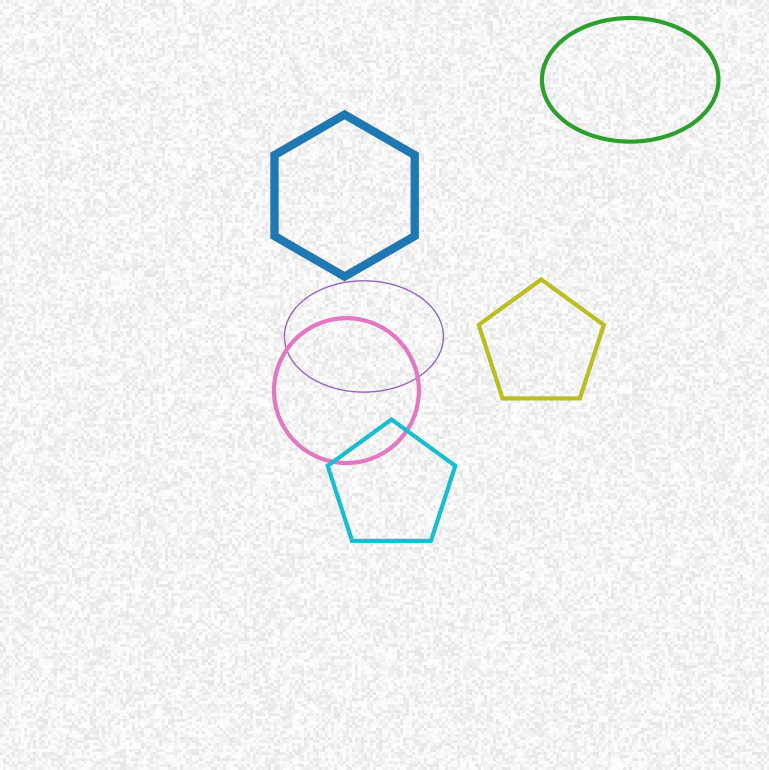[{"shape": "hexagon", "thickness": 3, "radius": 0.53, "center": [0.448, 0.746]}, {"shape": "oval", "thickness": 1.5, "radius": 0.57, "center": [0.818, 0.896]}, {"shape": "oval", "thickness": 0.5, "radius": 0.52, "center": [0.473, 0.563]}, {"shape": "circle", "thickness": 1.5, "radius": 0.47, "center": [0.45, 0.493]}, {"shape": "pentagon", "thickness": 1.5, "radius": 0.43, "center": [0.703, 0.552]}, {"shape": "pentagon", "thickness": 1.5, "radius": 0.44, "center": [0.508, 0.368]}]